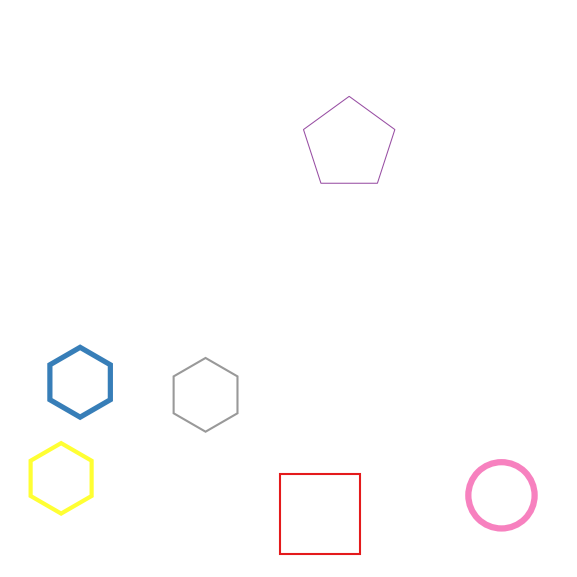[{"shape": "square", "thickness": 1, "radius": 0.35, "center": [0.554, 0.109]}, {"shape": "hexagon", "thickness": 2.5, "radius": 0.3, "center": [0.139, 0.337]}, {"shape": "pentagon", "thickness": 0.5, "radius": 0.42, "center": [0.605, 0.749]}, {"shape": "hexagon", "thickness": 2, "radius": 0.3, "center": [0.106, 0.171]}, {"shape": "circle", "thickness": 3, "radius": 0.29, "center": [0.868, 0.141]}, {"shape": "hexagon", "thickness": 1, "radius": 0.32, "center": [0.356, 0.315]}]